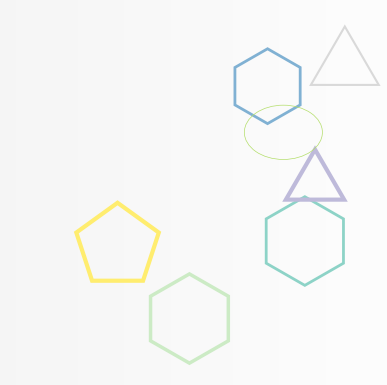[{"shape": "hexagon", "thickness": 2, "radius": 0.58, "center": [0.787, 0.374]}, {"shape": "triangle", "thickness": 3, "radius": 0.43, "center": [0.813, 0.525]}, {"shape": "hexagon", "thickness": 2, "radius": 0.49, "center": [0.69, 0.776]}, {"shape": "oval", "thickness": 0.5, "radius": 0.5, "center": [0.731, 0.656]}, {"shape": "triangle", "thickness": 1.5, "radius": 0.51, "center": [0.89, 0.83]}, {"shape": "hexagon", "thickness": 2.5, "radius": 0.58, "center": [0.489, 0.173]}, {"shape": "pentagon", "thickness": 3, "radius": 0.56, "center": [0.303, 0.361]}]